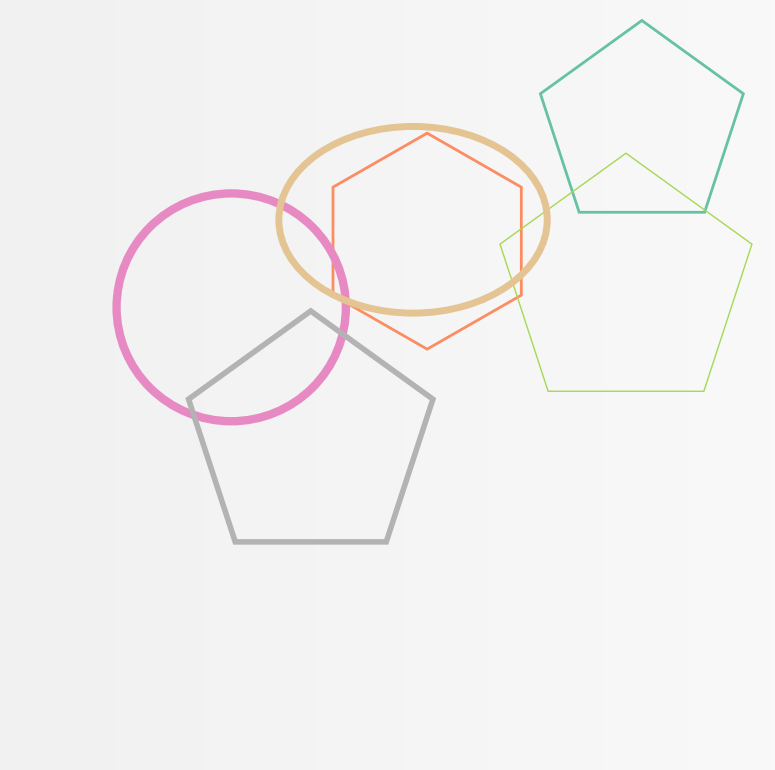[{"shape": "pentagon", "thickness": 1, "radius": 0.69, "center": [0.828, 0.836]}, {"shape": "hexagon", "thickness": 1, "radius": 0.7, "center": [0.551, 0.687]}, {"shape": "circle", "thickness": 3, "radius": 0.74, "center": [0.298, 0.601]}, {"shape": "pentagon", "thickness": 0.5, "radius": 0.85, "center": [0.808, 0.63]}, {"shape": "oval", "thickness": 2.5, "radius": 0.87, "center": [0.533, 0.715]}, {"shape": "pentagon", "thickness": 2, "radius": 0.83, "center": [0.401, 0.43]}]